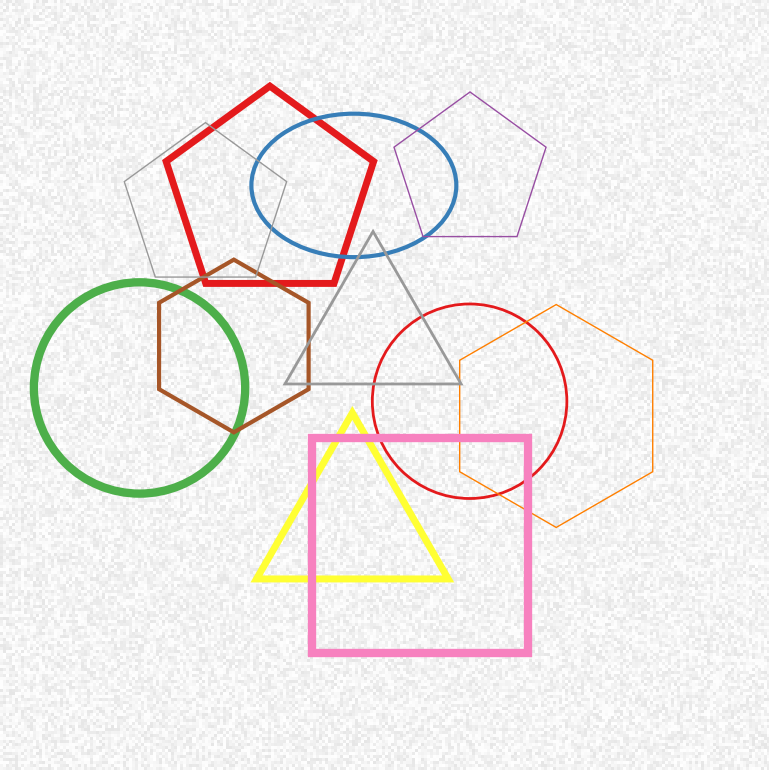[{"shape": "circle", "thickness": 1, "radius": 0.63, "center": [0.61, 0.479]}, {"shape": "pentagon", "thickness": 2.5, "radius": 0.71, "center": [0.35, 0.747]}, {"shape": "oval", "thickness": 1.5, "radius": 0.67, "center": [0.46, 0.759]}, {"shape": "circle", "thickness": 3, "radius": 0.69, "center": [0.181, 0.496]}, {"shape": "pentagon", "thickness": 0.5, "radius": 0.52, "center": [0.61, 0.777]}, {"shape": "hexagon", "thickness": 0.5, "radius": 0.72, "center": [0.722, 0.46]}, {"shape": "triangle", "thickness": 2.5, "radius": 0.72, "center": [0.458, 0.32]}, {"shape": "hexagon", "thickness": 1.5, "radius": 0.56, "center": [0.304, 0.551]}, {"shape": "square", "thickness": 3, "radius": 0.7, "center": [0.546, 0.292]}, {"shape": "pentagon", "thickness": 0.5, "radius": 0.55, "center": [0.267, 0.73]}, {"shape": "triangle", "thickness": 1, "radius": 0.66, "center": [0.484, 0.567]}]